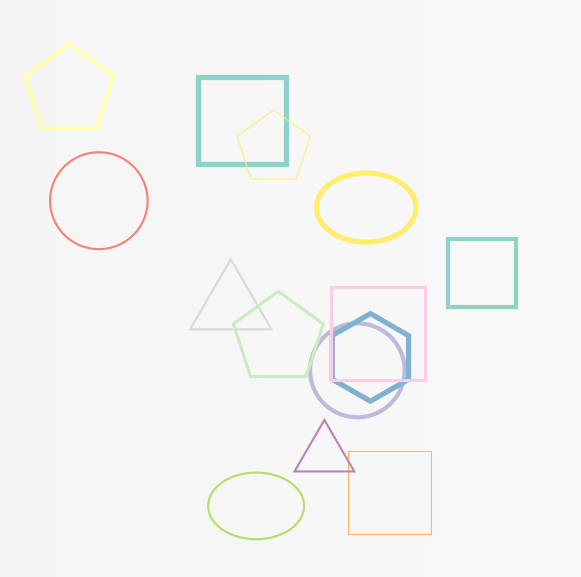[{"shape": "square", "thickness": 2, "radius": 0.29, "center": [0.83, 0.526]}, {"shape": "square", "thickness": 2.5, "radius": 0.38, "center": [0.416, 0.791]}, {"shape": "pentagon", "thickness": 2, "radius": 0.4, "center": [0.119, 0.842]}, {"shape": "circle", "thickness": 2, "radius": 0.41, "center": [0.615, 0.358]}, {"shape": "circle", "thickness": 1, "radius": 0.42, "center": [0.17, 0.652]}, {"shape": "hexagon", "thickness": 2.5, "radius": 0.38, "center": [0.637, 0.38]}, {"shape": "square", "thickness": 0.5, "radius": 0.36, "center": [0.671, 0.146]}, {"shape": "oval", "thickness": 1, "radius": 0.41, "center": [0.441, 0.123]}, {"shape": "square", "thickness": 1.5, "radius": 0.4, "center": [0.65, 0.422]}, {"shape": "triangle", "thickness": 1, "radius": 0.4, "center": [0.397, 0.469]}, {"shape": "triangle", "thickness": 1, "radius": 0.3, "center": [0.558, 0.212]}, {"shape": "pentagon", "thickness": 1.5, "radius": 0.41, "center": [0.479, 0.413]}, {"shape": "pentagon", "thickness": 0.5, "radius": 0.33, "center": [0.471, 0.743]}, {"shape": "oval", "thickness": 2.5, "radius": 0.43, "center": [0.63, 0.64]}]